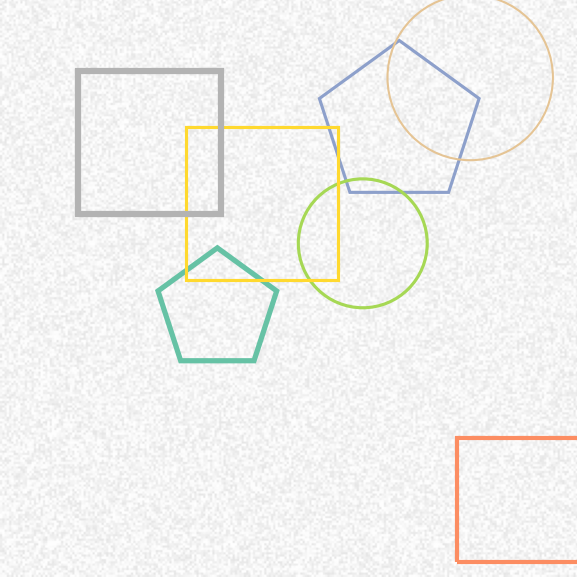[{"shape": "pentagon", "thickness": 2.5, "radius": 0.54, "center": [0.376, 0.462]}, {"shape": "square", "thickness": 2, "radius": 0.53, "center": [0.898, 0.133]}, {"shape": "pentagon", "thickness": 1.5, "radius": 0.73, "center": [0.691, 0.784]}, {"shape": "circle", "thickness": 1.5, "radius": 0.56, "center": [0.628, 0.578]}, {"shape": "square", "thickness": 1.5, "radius": 0.66, "center": [0.454, 0.646]}, {"shape": "circle", "thickness": 1, "radius": 0.72, "center": [0.814, 0.865]}, {"shape": "square", "thickness": 3, "radius": 0.62, "center": [0.259, 0.753]}]